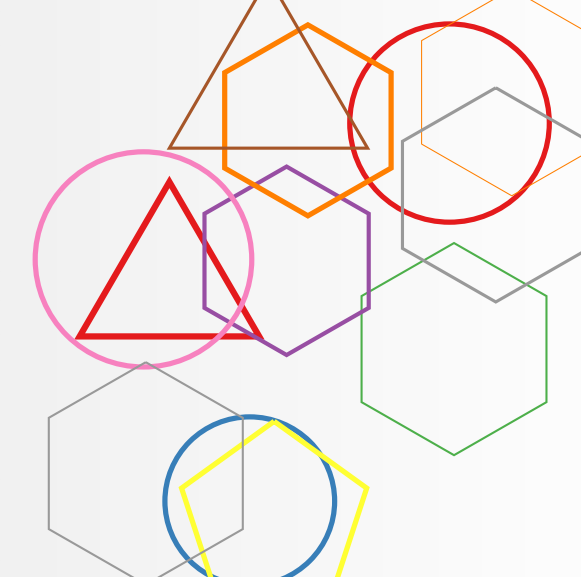[{"shape": "circle", "thickness": 2.5, "radius": 0.86, "center": [0.773, 0.786]}, {"shape": "triangle", "thickness": 3, "radius": 0.89, "center": [0.291, 0.506]}, {"shape": "circle", "thickness": 2.5, "radius": 0.73, "center": [0.43, 0.131]}, {"shape": "hexagon", "thickness": 1, "radius": 0.92, "center": [0.781, 0.395]}, {"shape": "hexagon", "thickness": 2, "radius": 0.82, "center": [0.493, 0.548]}, {"shape": "hexagon", "thickness": 2.5, "radius": 0.83, "center": [0.53, 0.791]}, {"shape": "hexagon", "thickness": 0.5, "radius": 0.9, "center": [0.88, 0.839]}, {"shape": "pentagon", "thickness": 2.5, "radius": 0.84, "center": [0.472, 0.102]}, {"shape": "triangle", "thickness": 1.5, "radius": 0.98, "center": [0.462, 0.841]}, {"shape": "circle", "thickness": 2.5, "radius": 0.93, "center": [0.247, 0.55]}, {"shape": "hexagon", "thickness": 1.5, "radius": 0.93, "center": [0.853, 0.662]}, {"shape": "hexagon", "thickness": 1, "radius": 0.96, "center": [0.251, 0.179]}]